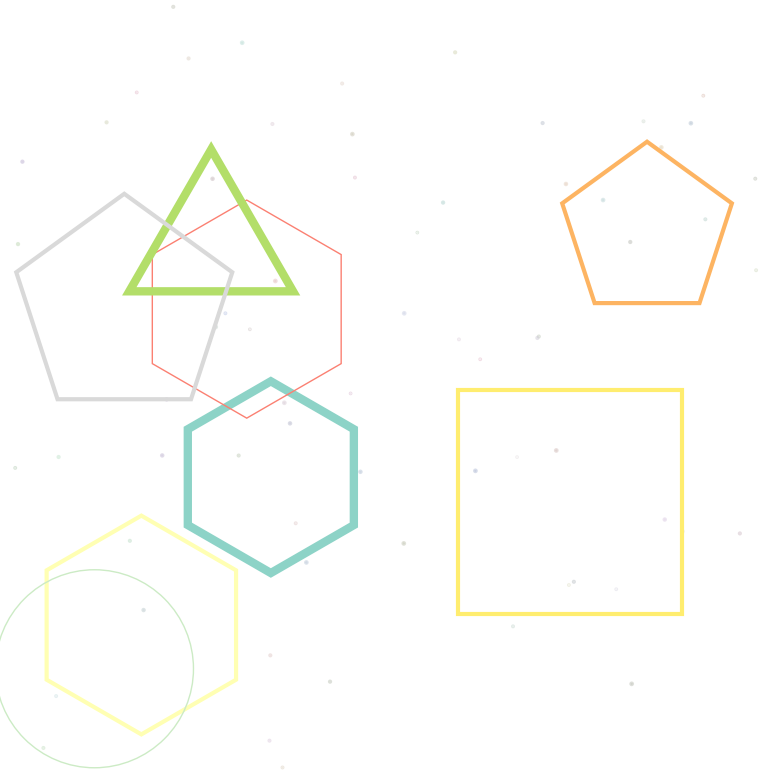[{"shape": "hexagon", "thickness": 3, "radius": 0.62, "center": [0.352, 0.38]}, {"shape": "hexagon", "thickness": 1.5, "radius": 0.71, "center": [0.184, 0.188]}, {"shape": "hexagon", "thickness": 0.5, "radius": 0.71, "center": [0.32, 0.599]}, {"shape": "pentagon", "thickness": 1.5, "radius": 0.58, "center": [0.84, 0.7]}, {"shape": "triangle", "thickness": 3, "radius": 0.61, "center": [0.274, 0.683]}, {"shape": "pentagon", "thickness": 1.5, "radius": 0.74, "center": [0.161, 0.601]}, {"shape": "circle", "thickness": 0.5, "radius": 0.64, "center": [0.123, 0.131]}, {"shape": "square", "thickness": 1.5, "radius": 0.73, "center": [0.74, 0.348]}]